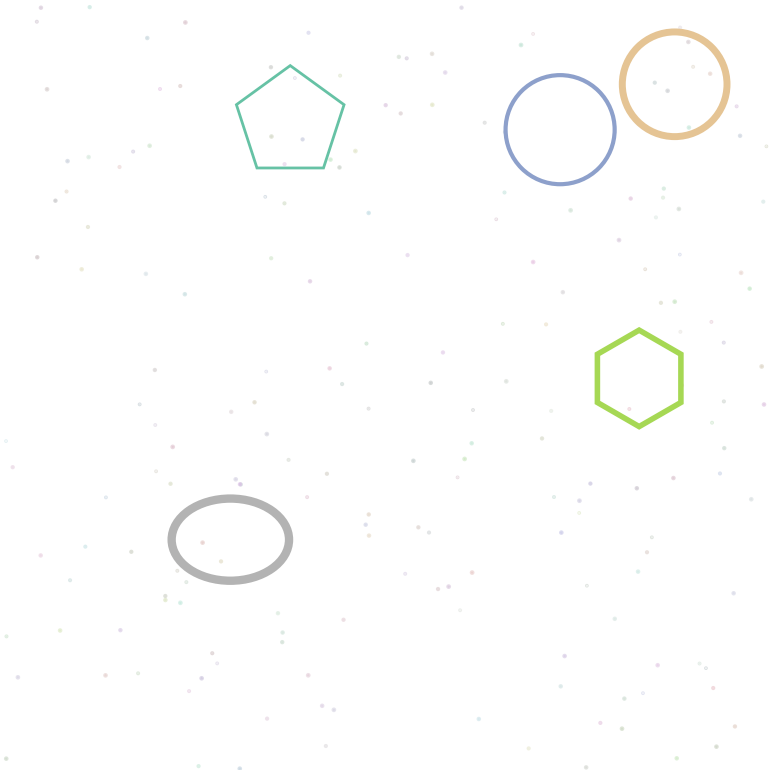[{"shape": "pentagon", "thickness": 1, "radius": 0.37, "center": [0.377, 0.841]}, {"shape": "circle", "thickness": 1.5, "radius": 0.35, "center": [0.727, 0.832]}, {"shape": "hexagon", "thickness": 2, "radius": 0.31, "center": [0.83, 0.509]}, {"shape": "circle", "thickness": 2.5, "radius": 0.34, "center": [0.876, 0.891]}, {"shape": "oval", "thickness": 3, "radius": 0.38, "center": [0.299, 0.299]}]